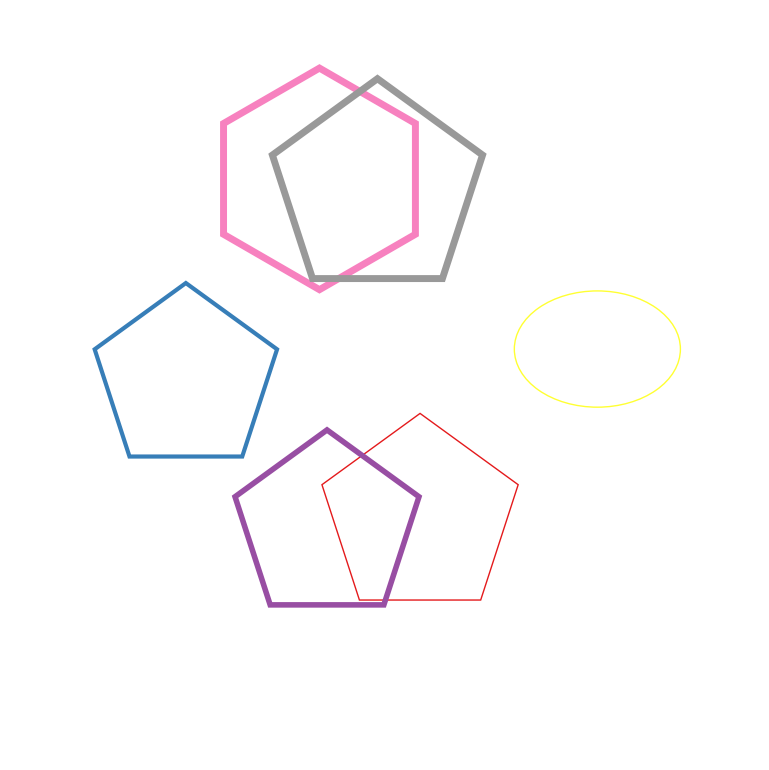[{"shape": "pentagon", "thickness": 0.5, "radius": 0.67, "center": [0.546, 0.329]}, {"shape": "pentagon", "thickness": 1.5, "radius": 0.62, "center": [0.241, 0.508]}, {"shape": "pentagon", "thickness": 2, "radius": 0.63, "center": [0.425, 0.316]}, {"shape": "oval", "thickness": 0.5, "radius": 0.54, "center": [0.776, 0.547]}, {"shape": "hexagon", "thickness": 2.5, "radius": 0.72, "center": [0.415, 0.768]}, {"shape": "pentagon", "thickness": 2.5, "radius": 0.72, "center": [0.49, 0.754]}]